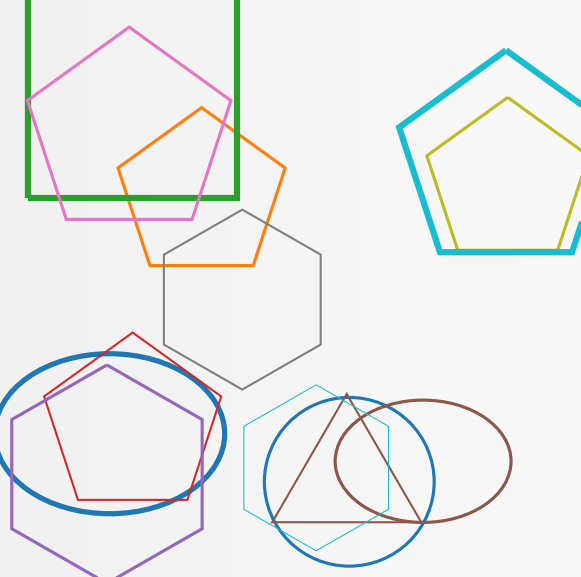[{"shape": "oval", "thickness": 2.5, "radius": 0.99, "center": [0.189, 0.248]}, {"shape": "circle", "thickness": 1.5, "radius": 0.73, "center": [0.601, 0.165]}, {"shape": "pentagon", "thickness": 1.5, "radius": 0.76, "center": [0.347, 0.662]}, {"shape": "square", "thickness": 3, "radius": 0.9, "center": [0.228, 0.836]}, {"shape": "pentagon", "thickness": 1, "radius": 0.8, "center": [0.228, 0.263]}, {"shape": "hexagon", "thickness": 1.5, "radius": 0.95, "center": [0.184, 0.178]}, {"shape": "triangle", "thickness": 1, "radius": 0.74, "center": [0.597, 0.169]}, {"shape": "oval", "thickness": 1.5, "radius": 0.76, "center": [0.728, 0.2]}, {"shape": "pentagon", "thickness": 1.5, "radius": 0.92, "center": [0.222, 0.768]}, {"shape": "hexagon", "thickness": 1, "radius": 0.78, "center": [0.417, 0.48]}, {"shape": "pentagon", "thickness": 1.5, "radius": 0.73, "center": [0.874, 0.684]}, {"shape": "pentagon", "thickness": 3, "radius": 0.97, "center": [0.871, 0.719]}, {"shape": "hexagon", "thickness": 0.5, "radius": 0.72, "center": [0.544, 0.189]}]